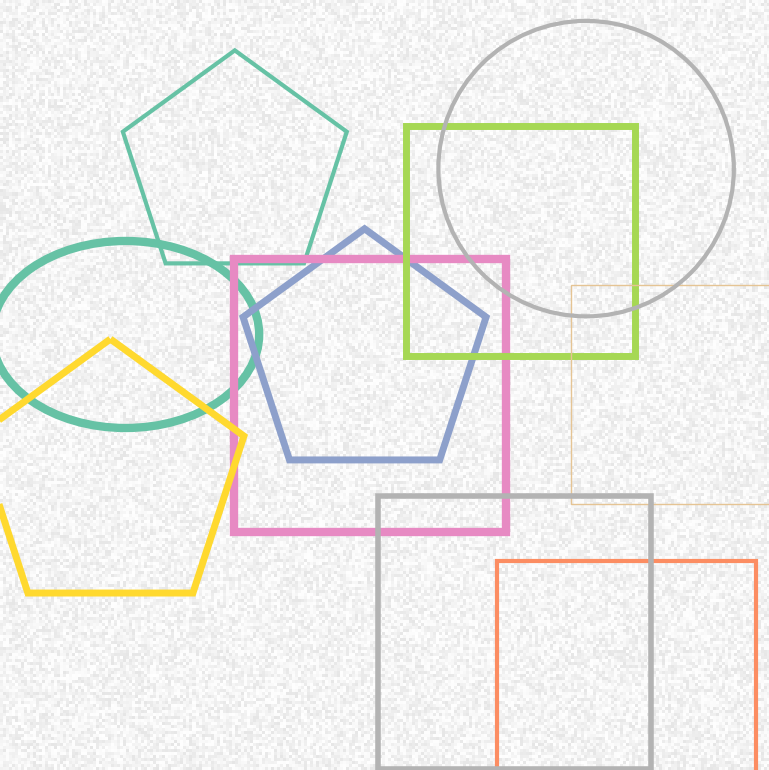[{"shape": "pentagon", "thickness": 1.5, "radius": 0.76, "center": [0.305, 0.782]}, {"shape": "oval", "thickness": 3, "radius": 0.87, "center": [0.163, 0.566]}, {"shape": "square", "thickness": 1.5, "radius": 0.84, "center": [0.814, 0.104]}, {"shape": "pentagon", "thickness": 2.5, "radius": 0.83, "center": [0.473, 0.537]}, {"shape": "square", "thickness": 3, "radius": 0.88, "center": [0.48, 0.486]}, {"shape": "square", "thickness": 2.5, "radius": 0.75, "center": [0.676, 0.687]}, {"shape": "pentagon", "thickness": 2.5, "radius": 0.91, "center": [0.143, 0.377]}, {"shape": "square", "thickness": 0.5, "radius": 0.71, "center": [0.884, 0.488]}, {"shape": "square", "thickness": 2, "radius": 0.89, "center": [0.669, 0.178]}, {"shape": "circle", "thickness": 1.5, "radius": 0.96, "center": [0.761, 0.781]}]